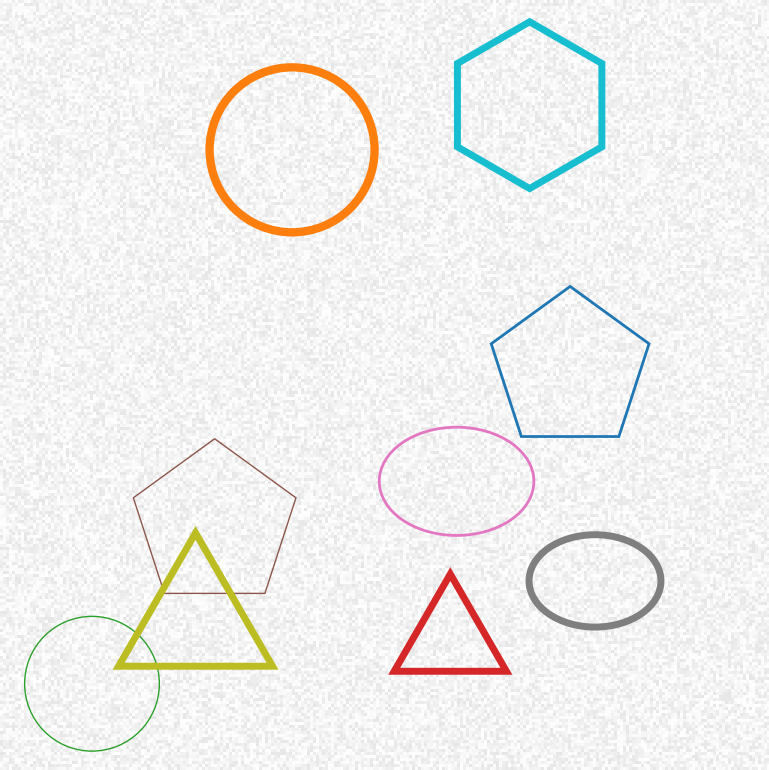[{"shape": "pentagon", "thickness": 1, "radius": 0.54, "center": [0.74, 0.52]}, {"shape": "circle", "thickness": 3, "radius": 0.54, "center": [0.379, 0.805]}, {"shape": "circle", "thickness": 0.5, "radius": 0.44, "center": [0.119, 0.112]}, {"shape": "triangle", "thickness": 2.5, "radius": 0.42, "center": [0.585, 0.17]}, {"shape": "pentagon", "thickness": 0.5, "radius": 0.56, "center": [0.279, 0.319]}, {"shape": "oval", "thickness": 1, "radius": 0.5, "center": [0.593, 0.375]}, {"shape": "oval", "thickness": 2.5, "radius": 0.43, "center": [0.773, 0.246]}, {"shape": "triangle", "thickness": 2.5, "radius": 0.58, "center": [0.254, 0.192]}, {"shape": "hexagon", "thickness": 2.5, "radius": 0.54, "center": [0.688, 0.863]}]